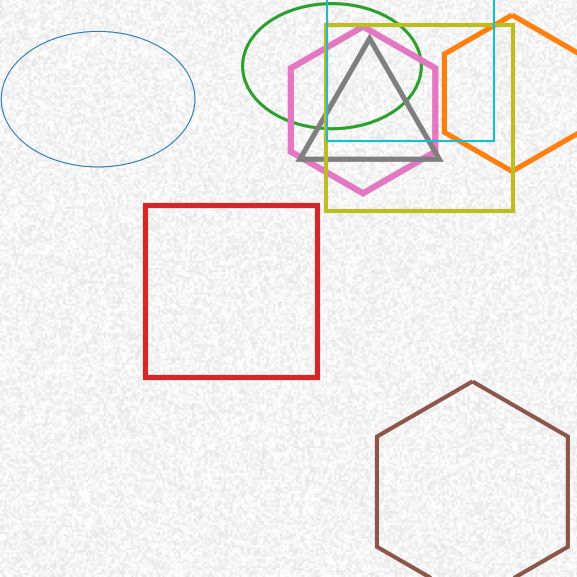[{"shape": "oval", "thickness": 0.5, "radius": 0.84, "center": [0.17, 0.827]}, {"shape": "hexagon", "thickness": 2.5, "radius": 0.68, "center": [0.887, 0.838]}, {"shape": "oval", "thickness": 1.5, "radius": 0.77, "center": [0.575, 0.885]}, {"shape": "square", "thickness": 2.5, "radius": 0.74, "center": [0.401, 0.495]}, {"shape": "hexagon", "thickness": 2, "radius": 0.95, "center": [0.818, 0.148]}, {"shape": "hexagon", "thickness": 3, "radius": 0.72, "center": [0.629, 0.809]}, {"shape": "triangle", "thickness": 2.5, "radius": 0.7, "center": [0.64, 0.793]}, {"shape": "square", "thickness": 2, "radius": 0.81, "center": [0.726, 0.795]}, {"shape": "square", "thickness": 1, "radius": 0.72, "center": [0.711, 0.899]}]